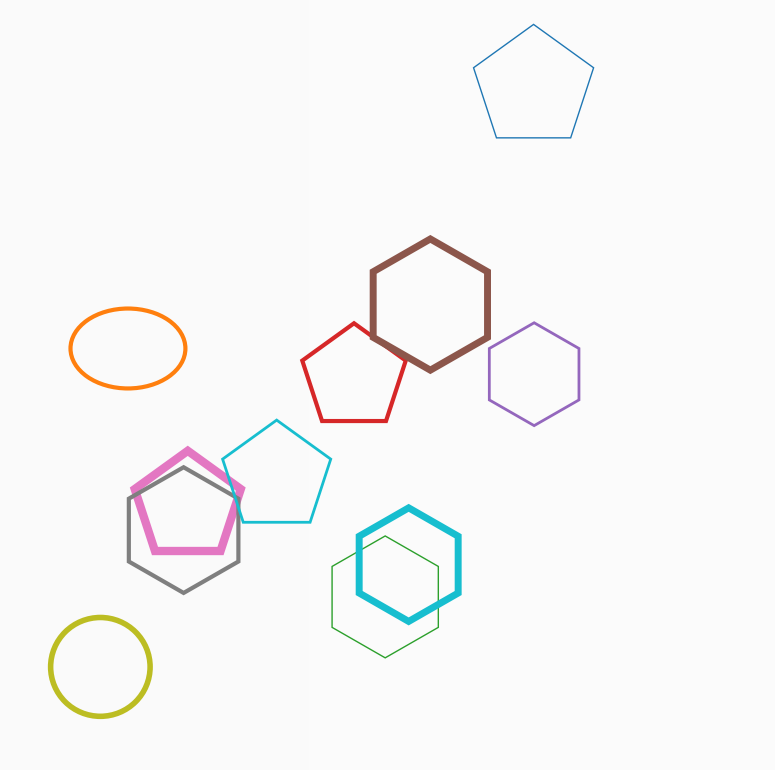[{"shape": "pentagon", "thickness": 0.5, "radius": 0.41, "center": [0.688, 0.887]}, {"shape": "oval", "thickness": 1.5, "radius": 0.37, "center": [0.165, 0.547]}, {"shape": "hexagon", "thickness": 0.5, "radius": 0.4, "center": [0.497, 0.225]}, {"shape": "pentagon", "thickness": 1.5, "radius": 0.35, "center": [0.457, 0.51]}, {"shape": "hexagon", "thickness": 1, "radius": 0.33, "center": [0.689, 0.514]}, {"shape": "hexagon", "thickness": 2.5, "radius": 0.43, "center": [0.555, 0.604]}, {"shape": "pentagon", "thickness": 3, "radius": 0.36, "center": [0.242, 0.343]}, {"shape": "hexagon", "thickness": 1.5, "radius": 0.41, "center": [0.237, 0.312]}, {"shape": "circle", "thickness": 2, "radius": 0.32, "center": [0.13, 0.134]}, {"shape": "hexagon", "thickness": 2.5, "radius": 0.37, "center": [0.527, 0.267]}, {"shape": "pentagon", "thickness": 1, "radius": 0.37, "center": [0.357, 0.381]}]